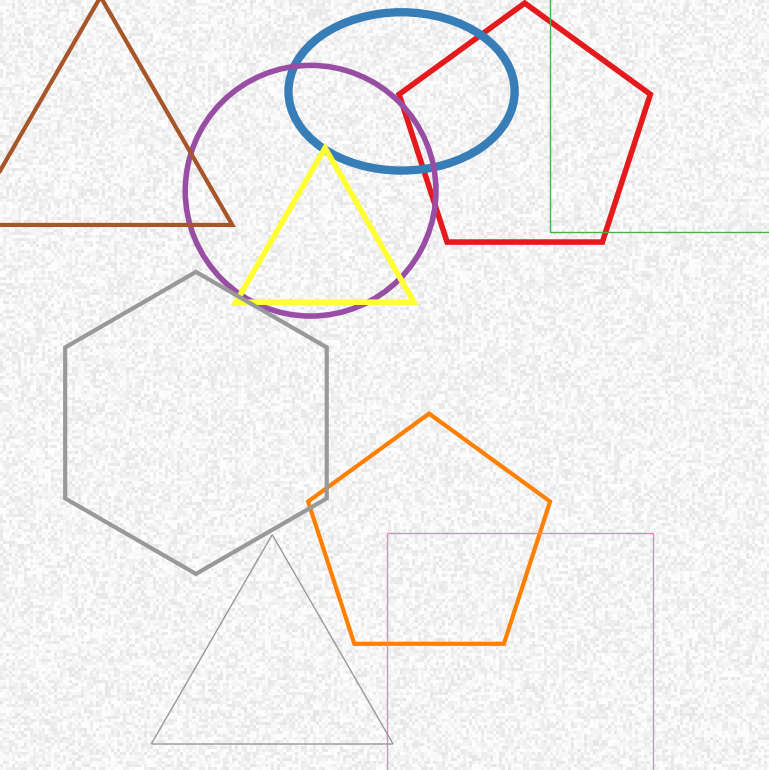[{"shape": "pentagon", "thickness": 2, "radius": 0.86, "center": [0.681, 0.824]}, {"shape": "oval", "thickness": 3, "radius": 0.73, "center": [0.521, 0.881]}, {"shape": "square", "thickness": 0.5, "radius": 0.76, "center": [0.865, 0.85]}, {"shape": "circle", "thickness": 2, "radius": 0.81, "center": [0.403, 0.752]}, {"shape": "pentagon", "thickness": 1.5, "radius": 0.83, "center": [0.557, 0.298]}, {"shape": "triangle", "thickness": 2, "radius": 0.67, "center": [0.422, 0.674]}, {"shape": "triangle", "thickness": 1.5, "radius": 0.99, "center": [0.131, 0.807]}, {"shape": "square", "thickness": 0.5, "radius": 0.86, "center": [0.675, 0.135]}, {"shape": "hexagon", "thickness": 1.5, "radius": 0.98, "center": [0.254, 0.451]}, {"shape": "triangle", "thickness": 0.5, "radius": 0.91, "center": [0.354, 0.124]}]